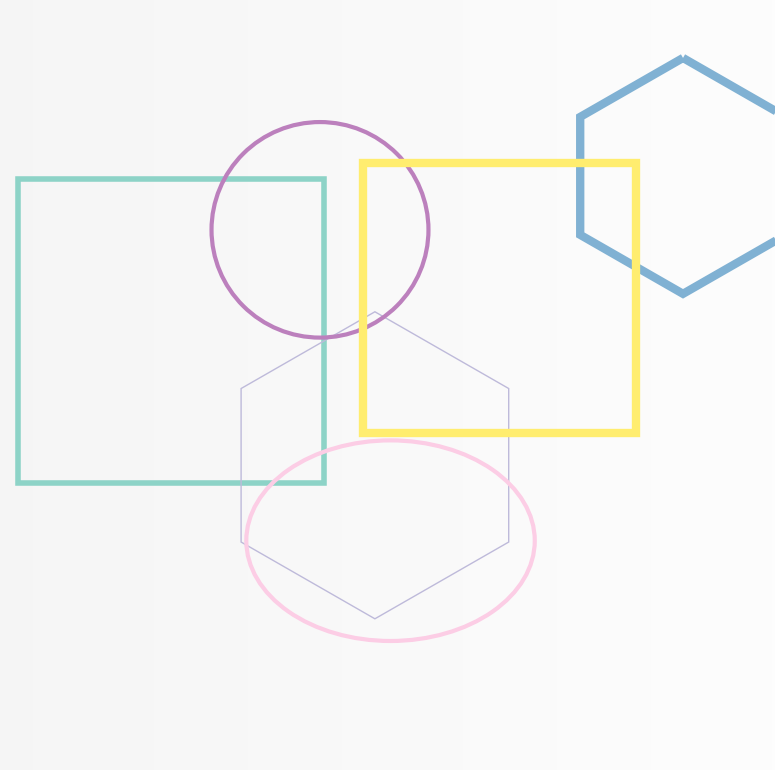[{"shape": "square", "thickness": 2, "radius": 0.99, "center": [0.221, 0.57]}, {"shape": "hexagon", "thickness": 0.5, "radius": 1.0, "center": [0.484, 0.396]}, {"shape": "hexagon", "thickness": 3, "radius": 0.77, "center": [0.881, 0.772]}, {"shape": "oval", "thickness": 1.5, "radius": 0.93, "center": [0.504, 0.298]}, {"shape": "circle", "thickness": 1.5, "radius": 0.7, "center": [0.413, 0.702]}, {"shape": "square", "thickness": 3, "radius": 0.88, "center": [0.645, 0.613]}]